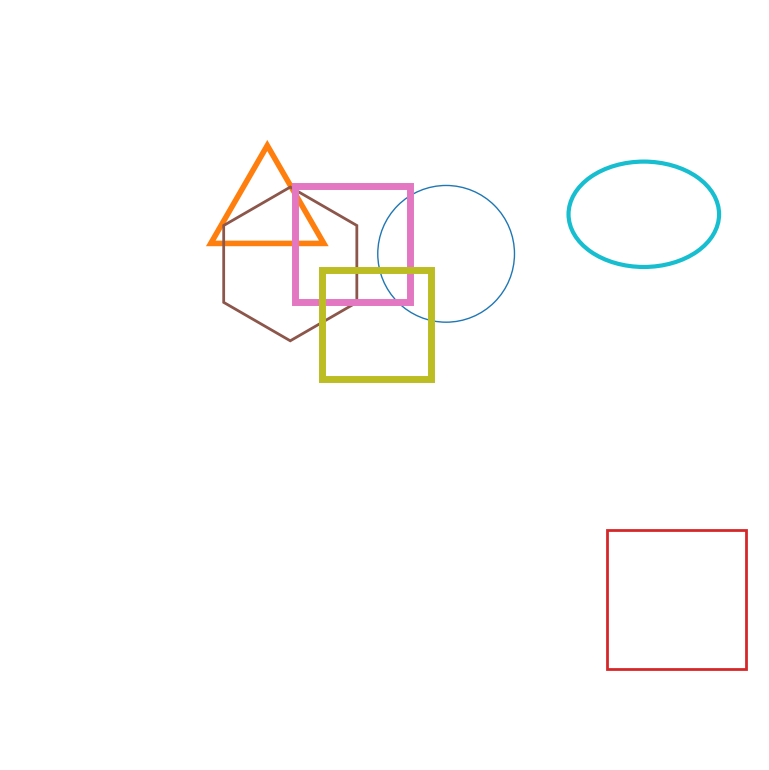[{"shape": "circle", "thickness": 0.5, "radius": 0.44, "center": [0.579, 0.67]}, {"shape": "triangle", "thickness": 2, "radius": 0.42, "center": [0.347, 0.726]}, {"shape": "square", "thickness": 1, "radius": 0.45, "center": [0.879, 0.222]}, {"shape": "hexagon", "thickness": 1, "radius": 0.5, "center": [0.377, 0.657]}, {"shape": "square", "thickness": 2.5, "radius": 0.38, "center": [0.458, 0.683]}, {"shape": "square", "thickness": 2.5, "radius": 0.35, "center": [0.489, 0.579]}, {"shape": "oval", "thickness": 1.5, "radius": 0.49, "center": [0.836, 0.722]}]